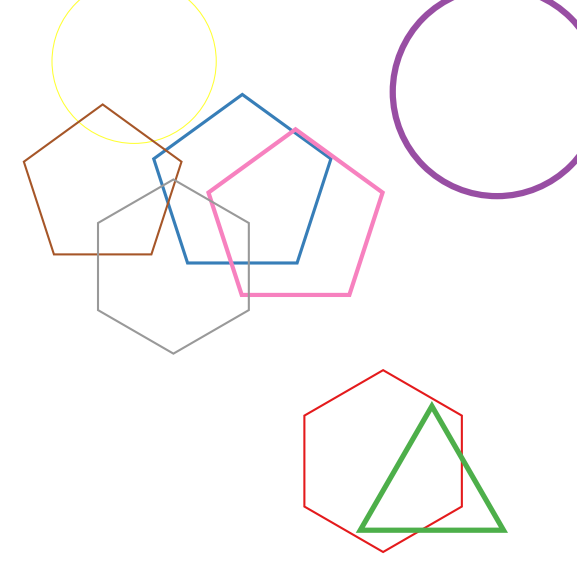[{"shape": "hexagon", "thickness": 1, "radius": 0.79, "center": [0.663, 0.201]}, {"shape": "pentagon", "thickness": 1.5, "radius": 0.81, "center": [0.42, 0.674]}, {"shape": "triangle", "thickness": 2.5, "radius": 0.72, "center": [0.748, 0.153]}, {"shape": "circle", "thickness": 3, "radius": 0.9, "center": [0.861, 0.84]}, {"shape": "circle", "thickness": 0.5, "radius": 0.71, "center": [0.232, 0.893]}, {"shape": "pentagon", "thickness": 1, "radius": 0.72, "center": [0.178, 0.675]}, {"shape": "pentagon", "thickness": 2, "radius": 0.79, "center": [0.512, 0.617]}, {"shape": "hexagon", "thickness": 1, "radius": 0.75, "center": [0.3, 0.538]}]